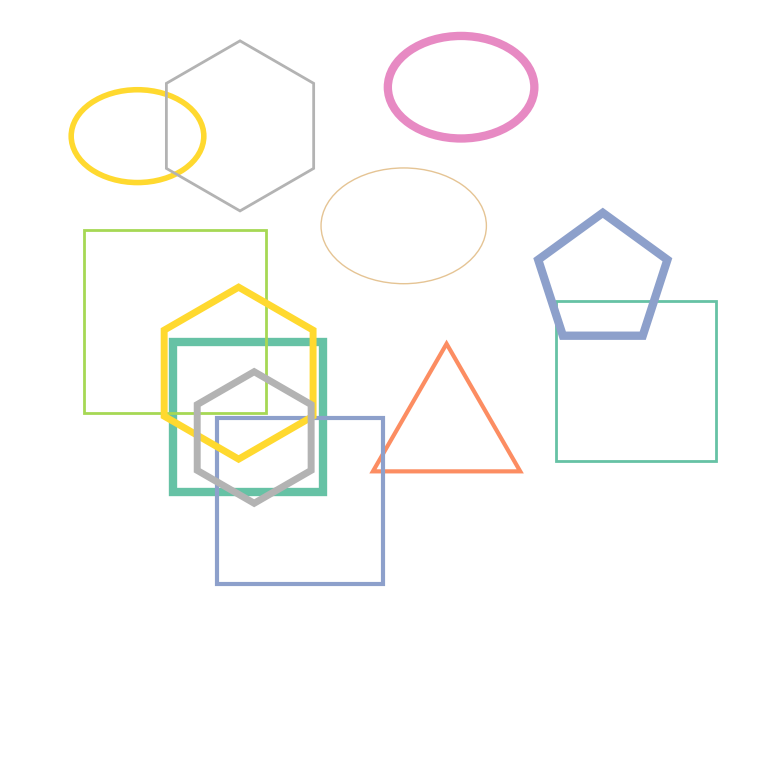[{"shape": "square", "thickness": 3, "radius": 0.48, "center": [0.322, 0.458]}, {"shape": "square", "thickness": 1, "radius": 0.52, "center": [0.826, 0.505]}, {"shape": "triangle", "thickness": 1.5, "radius": 0.55, "center": [0.58, 0.443]}, {"shape": "square", "thickness": 1.5, "radius": 0.54, "center": [0.39, 0.349]}, {"shape": "pentagon", "thickness": 3, "radius": 0.44, "center": [0.783, 0.635]}, {"shape": "oval", "thickness": 3, "radius": 0.48, "center": [0.599, 0.887]}, {"shape": "square", "thickness": 1, "radius": 0.59, "center": [0.227, 0.583]}, {"shape": "hexagon", "thickness": 2.5, "radius": 0.56, "center": [0.31, 0.515]}, {"shape": "oval", "thickness": 2, "radius": 0.43, "center": [0.179, 0.823]}, {"shape": "oval", "thickness": 0.5, "radius": 0.54, "center": [0.524, 0.707]}, {"shape": "hexagon", "thickness": 2.5, "radius": 0.43, "center": [0.33, 0.432]}, {"shape": "hexagon", "thickness": 1, "radius": 0.55, "center": [0.312, 0.837]}]